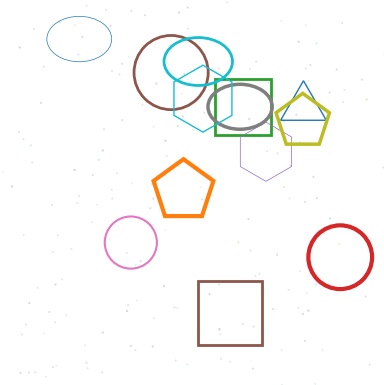[{"shape": "oval", "thickness": 0.5, "radius": 0.42, "center": [0.206, 0.899]}, {"shape": "triangle", "thickness": 1, "radius": 0.34, "center": [0.788, 0.722]}, {"shape": "pentagon", "thickness": 3, "radius": 0.41, "center": [0.477, 0.505]}, {"shape": "square", "thickness": 2, "radius": 0.36, "center": [0.63, 0.722]}, {"shape": "circle", "thickness": 3, "radius": 0.41, "center": [0.884, 0.332]}, {"shape": "hexagon", "thickness": 0.5, "radius": 0.38, "center": [0.691, 0.606]}, {"shape": "square", "thickness": 2, "radius": 0.41, "center": [0.597, 0.188]}, {"shape": "circle", "thickness": 2, "radius": 0.48, "center": [0.444, 0.812]}, {"shape": "circle", "thickness": 1.5, "radius": 0.34, "center": [0.34, 0.37]}, {"shape": "oval", "thickness": 2.5, "radius": 0.42, "center": [0.624, 0.723]}, {"shape": "pentagon", "thickness": 2.5, "radius": 0.36, "center": [0.786, 0.685]}, {"shape": "oval", "thickness": 2, "radius": 0.44, "center": [0.515, 0.84]}, {"shape": "hexagon", "thickness": 1, "radius": 0.43, "center": [0.527, 0.744]}]